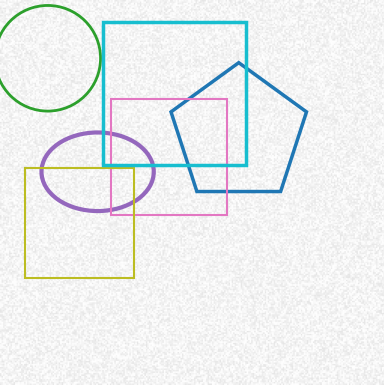[{"shape": "pentagon", "thickness": 2.5, "radius": 0.93, "center": [0.62, 0.652]}, {"shape": "circle", "thickness": 2, "radius": 0.69, "center": [0.124, 0.849]}, {"shape": "oval", "thickness": 3, "radius": 0.73, "center": [0.254, 0.554]}, {"shape": "square", "thickness": 1.5, "radius": 0.75, "center": [0.438, 0.593]}, {"shape": "square", "thickness": 1.5, "radius": 0.71, "center": [0.207, 0.42]}, {"shape": "square", "thickness": 2.5, "radius": 0.93, "center": [0.453, 0.757]}]